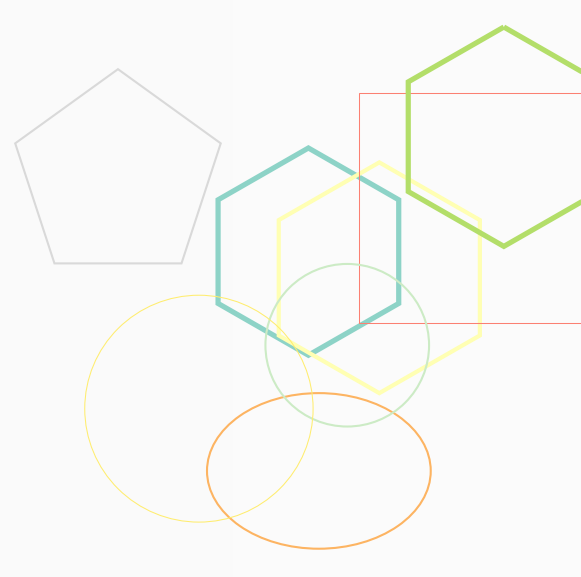[{"shape": "hexagon", "thickness": 2.5, "radius": 0.9, "center": [0.531, 0.563]}, {"shape": "hexagon", "thickness": 2, "radius": 1.0, "center": [0.653, 0.518]}, {"shape": "square", "thickness": 0.5, "radius": 0.99, "center": [0.817, 0.639]}, {"shape": "oval", "thickness": 1, "radius": 0.96, "center": [0.549, 0.184]}, {"shape": "hexagon", "thickness": 2.5, "radius": 0.95, "center": [0.867, 0.762]}, {"shape": "pentagon", "thickness": 1, "radius": 0.93, "center": [0.203, 0.693]}, {"shape": "circle", "thickness": 1, "radius": 0.7, "center": [0.597, 0.401]}, {"shape": "circle", "thickness": 0.5, "radius": 0.98, "center": [0.342, 0.291]}]